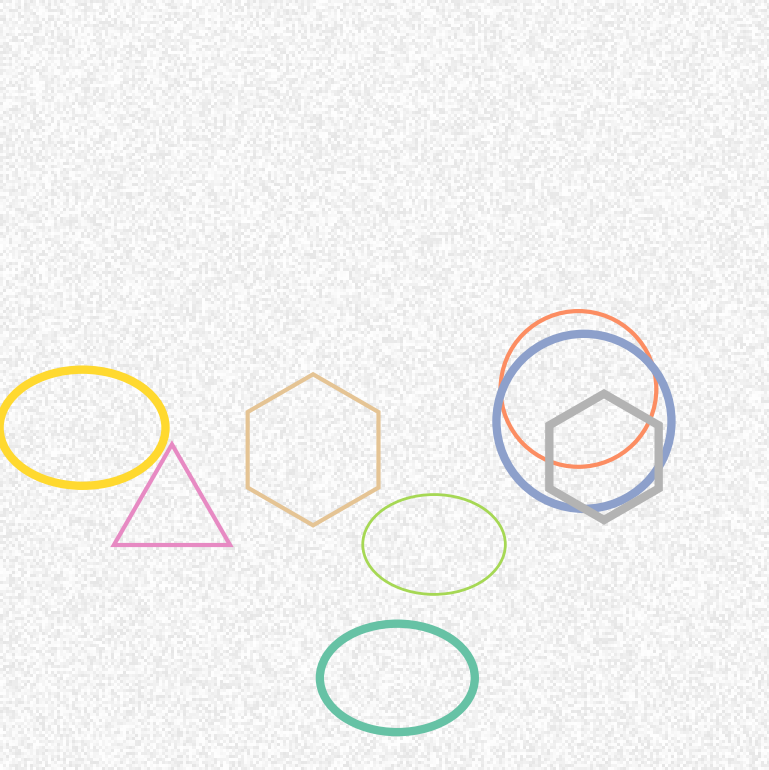[{"shape": "oval", "thickness": 3, "radius": 0.5, "center": [0.516, 0.12]}, {"shape": "circle", "thickness": 1.5, "radius": 0.51, "center": [0.751, 0.495]}, {"shape": "circle", "thickness": 3, "radius": 0.57, "center": [0.758, 0.453]}, {"shape": "triangle", "thickness": 1.5, "radius": 0.44, "center": [0.223, 0.336]}, {"shape": "oval", "thickness": 1, "radius": 0.46, "center": [0.564, 0.293]}, {"shape": "oval", "thickness": 3, "radius": 0.54, "center": [0.107, 0.445]}, {"shape": "hexagon", "thickness": 1.5, "radius": 0.49, "center": [0.407, 0.416]}, {"shape": "hexagon", "thickness": 3, "radius": 0.41, "center": [0.784, 0.407]}]